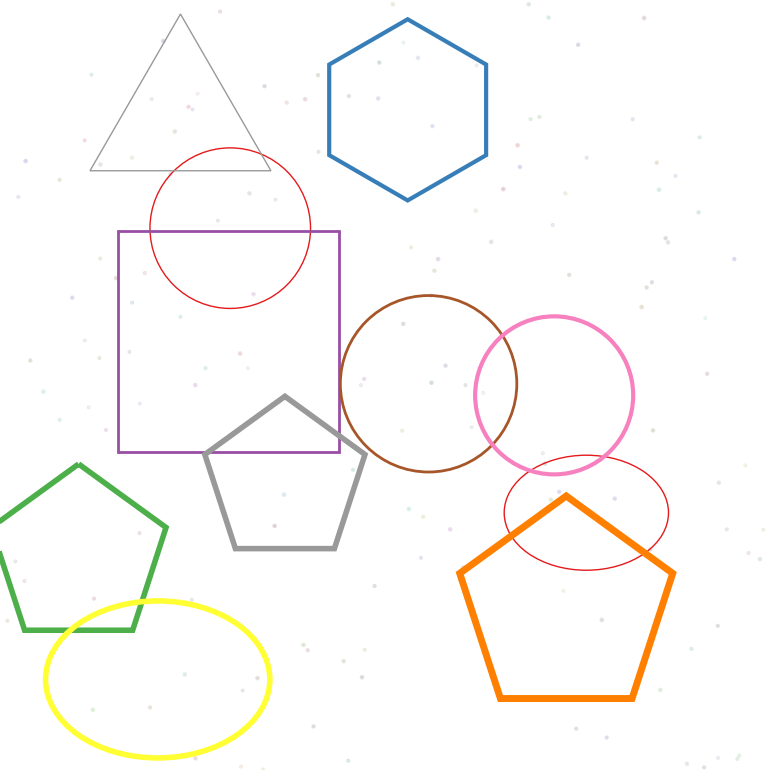[{"shape": "oval", "thickness": 0.5, "radius": 0.53, "center": [0.761, 0.334]}, {"shape": "circle", "thickness": 0.5, "radius": 0.52, "center": [0.299, 0.704]}, {"shape": "hexagon", "thickness": 1.5, "radius": 0.59, "center": [0.529, 0.857]}, {"shape": "pentagon", "thickness": 2, "radius": 0.6, "center": [0.102, 0.278]}, {"shape": "square", "thickness": 1, "radius": 0.72, "center": [0.296, 0.556]}, {"shape": "pentagon", "thickness": 2.5, "radius": 0.73, "center": [0.735, 0.21]}, {"shape": "oval", "thickness": 2, "radius": 0.73, "center": [0.205, 0.118]}, {"shape": "circle", "thickness": 1, "radius": 0.57, "center": [0.557, 0.502]}, {"shape": "circle", "thickness": 1.5, "radius": 0.51, "center": [0.72, 0.487]}, {"shape": "triangle", "thickness": 0.5, "radius": 0.68, "center": [0.234, 0.846]}, {"shape": "pentagon", "thickness": 2, "radius": 0.55, "center": [0.37, 0.376]}]